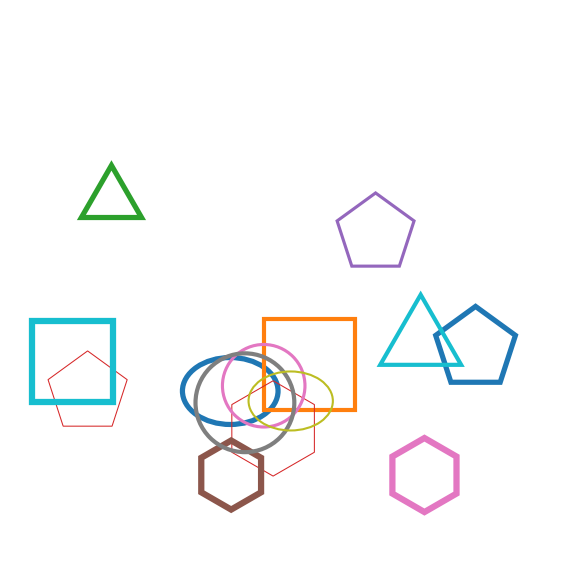[{"shape": "oval", "thickness": 2.5, "radius": 0.41, "center": [0.399, 0.322]}, {"shape": "pentagon", "thickness": 2.5, "radius": 0.36, "center": [0.823, 0.396]}, {"shape": "square", "thickness": 2, "radius": 0.39, "center": [0.536, 0.368]}, {"shape": "triangle", "thickness": 2.5, "radius": 0.3, "center": [0.193, 0.653]}, {"shape": "hexagon", "thickness": 0.5, "radius": 0.41, "center": [0.473, 0.257]}, {"shape": "pentagon", "thickness": 0.5, "radius": 0.36, "center": [0.152, 0.319]}, {"shape": "pentagon", "thickness": 1.5, "radius": 0.35, "center": [0.65, 0.595]}, {"shape": "hexagon", "thickness": 3, "radius": 0.3, "center": [0.4, 0.177]}, {"shape": "circle", "thickness": 1.5, "radius": 0.36, "center": [0.457, 0.331]}, {"shape": "hexagon", "thickness": 3, "radius": 0.32, "center": [0.735, 0.177]}, {"shape": "circle", "thickness": 2, "radius": 0.43, "center": [0.424, 0.302]}, {"shape": "oval", "thickness": 1, "radius": 0.36, "center": [0.503, 0.305]}, {"shape": "square", "thickness": 3, "radius": 0.35, "center": [0.126, 0.374]}, {"shape": "triangle", "thickness": 2, "radius": 0.4, "center": [0.728, 0.408]}]